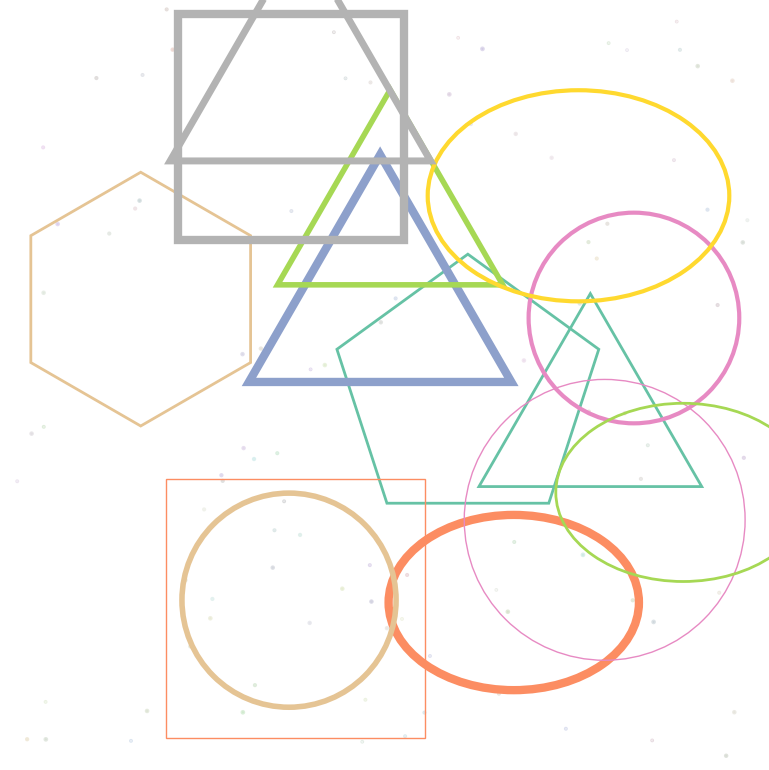[{"shape": "pentagon", "thickness": 1, "radius": 0.89, "center": [0.608, 0.491]}, {"shape": "triangle", "thickness": 1, "radius": 0.84, "center": [0.767, 0.452]}, {"shape": "oval", "thickness": 3, "radius": 0.81, "center": [0.667, 0.217]}, {"shape": "square", "thickness": 0.5, "radius": 0.84, "center": [0.384, 0.21]}, {"shape": "triangle", "thickness": 3, "radius": 0.98, "center": [0.494, 0.602]}, {"shape": "circle", "thickness": 1.5, "radius": 0.68, "center": [0.823, 0.587]}, {"shape": "circle", "thickness": 0.5, "radius": 0.91, "center": [0.785, 0.325]}, {"shape": "oval", "thickness": 1, "radius": 0.83, "center": [0.887, 0.361]}, {"shape": "triangle", "thickness": 2, "radius": 0.84, "center": [0.507, 0.715]}, {"shape": "oval", "thickness": 1.5, "radius": 0.98, "center": [0.751, 0.746]}, {"shape": "hexagon", "thickness": 1, "radius": 0.82, "center": [0.183, 0.612]}, {"shape": "circle", "thickness": 2, "radius": 0.7, "center": [0.375, 0.221]}, {"shape": "triangle", "thickness": 2.5, "radius": 0.98, "center": [0.39, 0.889]}, {"shape": "square", "thickness": 3, "radius": 0.73, "center": [0.378, 0.835]}]